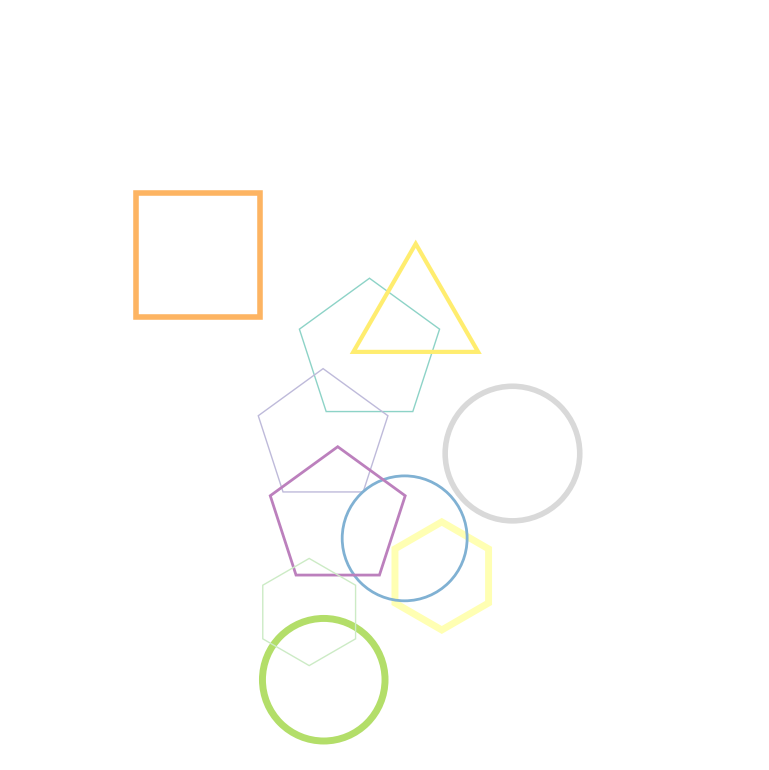[{"shape": "pentagon", "thickness": 0.5, "radius": 0.48, "center": [0.48, 0.543]}, {"shape": "hexagon", "thickness": 2.5, "radius": 0.35, "center": [0.574, 0.252]}, {"shape": "pentagon", "thickness": 0.5, "radius": 0.44, "center": [0.42, 0.433]}, {"shape": "circle", "thickness": 1, "radius": 0.41, "center": [0.526, 0.301]}, {"shape": "square", "thickness": 2, "radius": 0.4, "center": [0.257, 0.669]}, {"shape": "circle", "thickness": 2.5, "radius": 0.4, "center": [0.42, 0.117]}, {"shape": "circle", "thickness": 2, "radius": 0.44, "center": [0.666, 0.411]}, {"shape": "pentagon", "thickness": 1, "radius": 0.46, "center": [0.439, 0.328]}, {"shape": "hexagon", "thickness": 0.5, "radius": 0.35, "center": [0.402, 0.205]}, {"shape": "triangle", "thickness": 1.5, "radius": 0.47, "center": [0.54, 0.59]}]